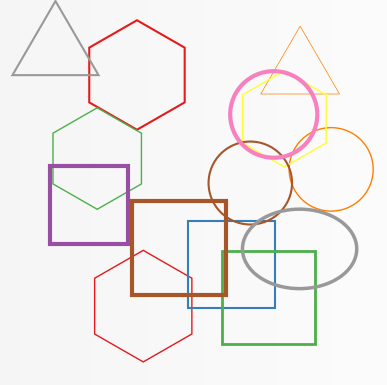[{"shape": "hexagon", "thickness": 1.5, "radius": 0.71, "center": [0.353, 0.805]}, {"shape": "hexagon", "thickness": 1, "radius": 0.72, "center": [0.37, 0.205]}, {"shape": "square", "thickness": 1.5, "radius": 0.56, "center": [0.597, 0.313]}, {"shape": "hexagon", "thickness": 1, "radius": 0.66, "center": [0.251, 0.588]}, {"shape": "square", "thickness": 2, "radius": 0.6, "center": [0.693, 0.227]}, {"shape": "square", "thickness": 3, "radius": 0.51, "center": [0.23, 0.467]}, {"shape": "triangle", "thickness": 0.5, "radius": 0.59, "center": [0.775, 0.815]}, {"shape": "circle", "thickness": 1, "radius": 0.54, "center": [0.855, 0.56]}, {"shape": "hexagon", "thickness": 1, "radius": 0.62, "center": [0.734, 0.691]}, {"shape": "circle", "thickness": 1.5, "radius": 0.54, "center": [0.646, 0.525]}, {"shape": "square", "thickness": 3, "radius": 0.61, "center": [0.462, 0.356]}, {"shape": "circle", "thickness": 3, "radius": 0.56, "center": [0.706, 0.703]}, {"shape": "triangle", "thickness": 1.5, "radius": 0.64, "center": [0.143, 0.869]}, {"shape": "oval", "thickness": 2.5, "radius": 0.74, "center": [0.773, 0.354]}]